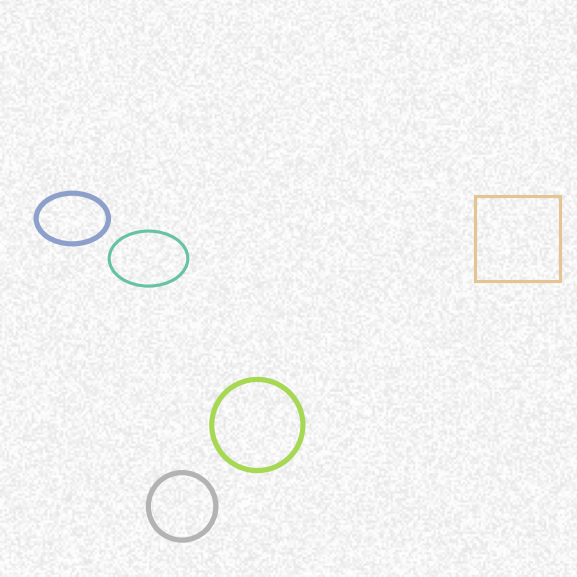[{"shape": "oval", "thickness": 1.5, "radius": 0.34, "center": [0.257, 0.551]}, {"shape": "oval", "thickness": 2.5, "radius": 0.31, "center": [0.125, 0.621]}, {"shape": "circle", "thickness": 2.5, "radius": 0.39, "center": [0.446, 0.263]}, {"shape": "square", "thickness": 1.5, "radius": 0.37, "center": [0.896, 0.586]}, {"shape": "circle", "thickness": 2.5, "radius": 0.29, "center": [0.315, 0.122]}]